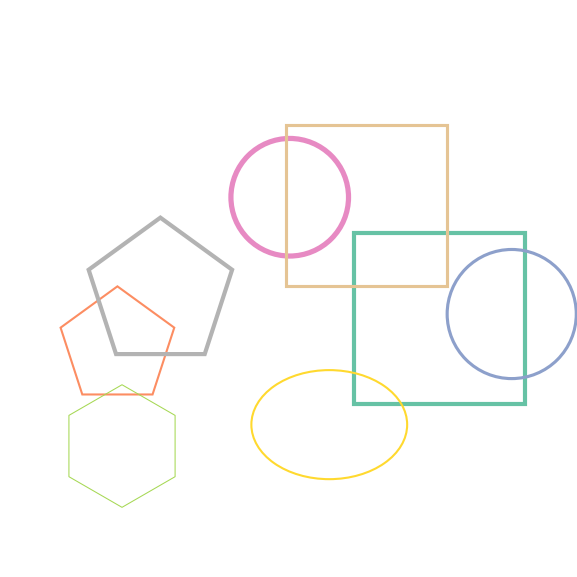[{"shape": "square", "thickness": 2, "radius": 0.74, "center": [0.761, 0.448]}, {"shape": "pentagon", "thickness": 1, "radius": 0.52, "center": [0.203, 0.4]}, {"shape": "circle", "thickness": 1.5, "radius": 0.56, "center": [0.886, 0.455]}, {"shape": "circle", "thickness": 2.5, "radius": 0.51, "center": [0.502, 0.658]}, {"shape": "hexagon", "thickness": 0.5, "radius": 0.53, "center": [0.211, 0.227]}, {"shape": "oval", "thickness": 1, "radius": 0.67, "center": [0.57, 0.264]}, {"shape": "square", "thickness": 1.5, "radius": 0.7, "center": [0.634, 0.644]}, {"shape": "pentagon", "thickness": 2, "radius": 0.65, "center": [0.278, 0.492]}]